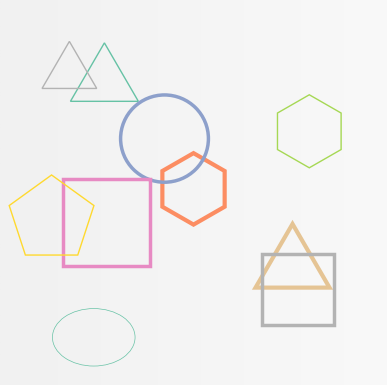[{"shape": "oval", "thickness": 0.5, "radius": 0.53, "center": [0.242, 0.124]}, {"shape": "triangle", "thickness": 1, "radius": 0.51, "center": [0.269, 0.787]}, {"shape": "hexagon", "thickness": 3, "radius": 0.46, "center": [0.499, 0.509]}, {"shape": "circle", "thickness": 2.5, "radius": 0.57, "center": [0.425, 0.64]}, {"shape": "square", "thickness": 2.5, "radius": 0.56, "center": [0.275, 0.422]}, {"shape": "hexagon", "thickness": 1, "radius": 0.47, "center": [0.798, 0.659]}, {"shape": "pentagon", "thickness": 1, "radius": 0.57, "center": [0.133, 0.431]}, {"shape": "triangle", "thickness": 3, "radius": 0.55, "center": [0.755, 0.308]}, {"shape": "triangle", "thickness": 1, "radius": 0.41, "center": [0.179, 0.811]}, {"shape": "square", "thickness": 2.5, "radius": 0.46, "center": [0.769, 0.249]}]